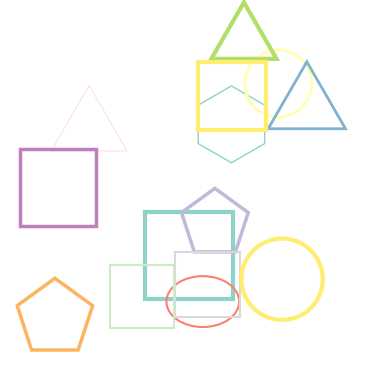[{"shape": "hexagon", "thickness": 1, "radius": 0.5, "center": [0.601, 0.677]}, {"shape": "square", "thickness": 3, "radius": 0.57, "center": [0.491, 0.336]}, {"shape": "circle", "thickness": 2, "radius": 0.44, "center": [0.723, 0.783]}, {"shape": "pentagon", "thickness": 2.5, "radius": 0.46, "center": [0.558, 0.42]}, {"shape": "oval", "thickness": 1.5, "radius": 0.47, "center": [0.527, 0.217]}, {"shape": "triangle", "thickness": 2, "radius": 0.58, "center": [0.797, 0.724]}, {"shape": "pentagon", "thickness": 2.5, "radius": 0.51, "center": [0.143, 0.174]}, {"shape": "triangle", "thickness": 3, "radius": 0.49, "center": [0.634, 0.896]}, {"shape": "triangle", "thickness": 0.5, "radius": 0.57, "center": [0.232, 0.665]}, {"shape": "square", "thickness": 1.5, "radius": 0.42, "center": [0.54, 0.261]}, {"shape": "square", "thickness": 2.5, "radius": 0.49, "center": [0.15, 0.513]}, {"shape": "square", "thickness": 1.5, "radius": 0.41, "center": [0.368, 0.23]}, {"shape": "square", "thickness": 3, "radius": 0.45, "center": [0.602, 0.751]}, {"shape": "circle", "thickness": 3, "radius": 0.53, "center": [0.733, 0.275]}]